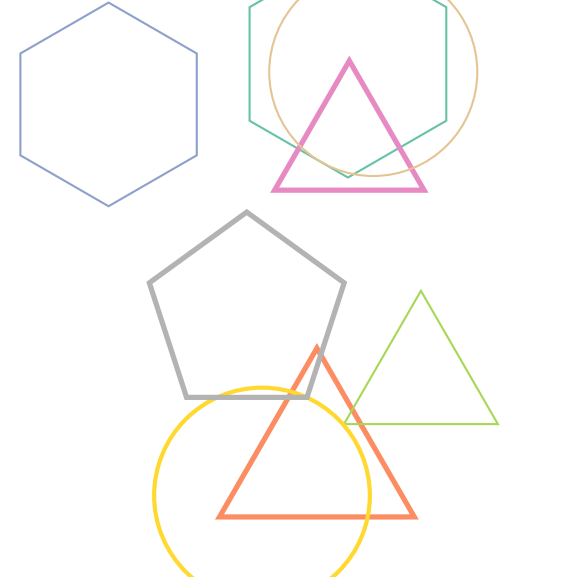[{"shape": "hexagon", "thickness": 1, "radius": 0.98, "center": [0.602, 0.888]}, {"shape": "triangle", "thickness": 2.5, "radius": 0.97, "center": [0.549, 0.201]}, {"shape": "hexagon", "thickness": 1, "radius": 0.88, "center": [0.188, 0.818]}, {"shape": "triangle", "thickness": 2.5, "radius": 0.75, "center": [0.605, 0.745]}, {"shape": "triangle", "thickness": 1, "radius": 0.77, "center": [0.729, 0.342]}, {"shape": "circle", "thickness": 2, "radius": 0.93, "center": [0.454, 0.141]}, {"shape": "circle", "thickness": 1, "radius": 0.9, "center": [0.646, 0.874]}, {"shape": "pentagon", "thickness": 2.5, "radius": 0.89, "center": [0.427, 0.455]}]